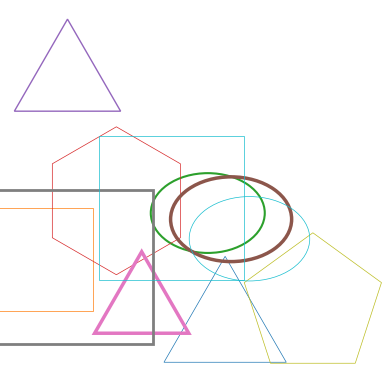[{"shape": "triangle", "thickness": 0.5, "radius": 0.92, "center": [0.585, 0.151]}, {"shape": "square", "thickness": 0.5, "radius": 0.67, "center": [0.108, 0.326]}, {"shape": "oval", "thickness": 1.5, "radius": 0.74, "center": [0.54, 0.447]}, {"shape": "hexagon", "thickness": 0.5, "radius": 0.96, "center": [0.302, 0.479]}, {"shape": "triangle", "thickness": 1, "radius": 0.8, "center": [0.175, 0.791]}, {"shape": "oval", "thickness": 2.5, "radius": 0.79, "center": [0.6, 0.431]}, {"shape": "triangle", "thickness": 2.5, "radius": 0.71, "center": [0.368, 0.205]}, {"shape": "square", "thickness": 2, "radius": 1.0, "center": [0.196, 0.307]}, {"shape": "pentagon", "thickness": 0.5, "radius": 0.94, "center": [0.813, 0.208]}, {"shape": "oval", "thickness": 0.5, "radius": 0.78, "center": [0.648, 0.38]}, {"shape": "square", "thickness": 0.5, "radius": 0.94, "center": [0.445, 0.46]}]